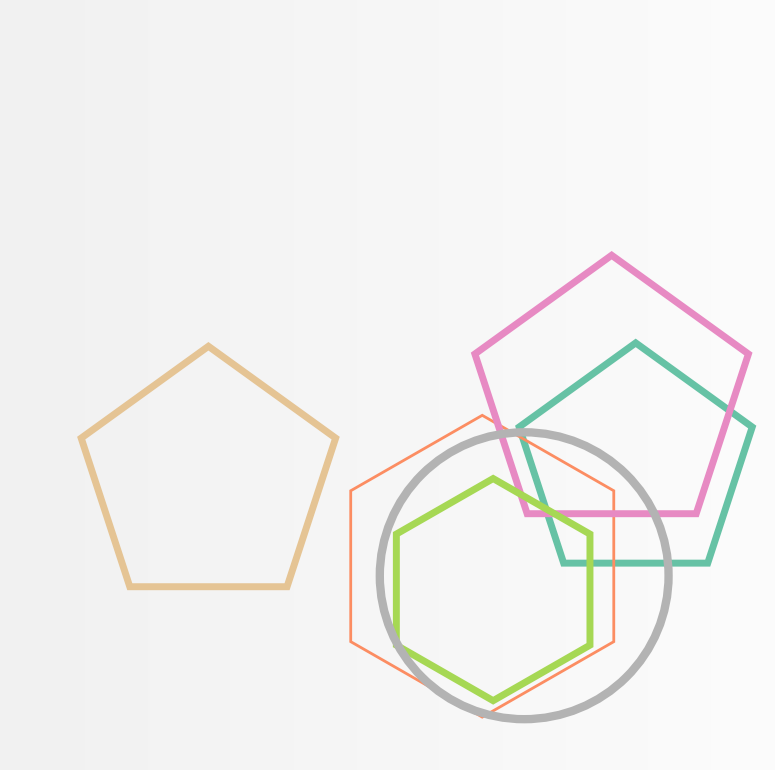[{"shape": "pentagon", "thickness": 2.5, "radius": 0.79, "center": [0.82, 0.397]}, {"shape": "hexagon", "thickness": 1, "radius": 0.98, "center": [0.622, 0.265]}, {"shape": "pentagon", "thickness": 2.5, "radius": 0.93, "center": [0.789, 0.483]}, {"shape": "hexagon", "thickness": 2.5, "radius": 0.72, "center": [0.636, 0.234]}, {"shape": "pentagon", "thickness": 2.5, "radius": 0.86, "center": [0.269, 0.378]}, {"shape": "circle", "thickness": 3, "radius": 0.93, "center": [0.676, 0.252]}]